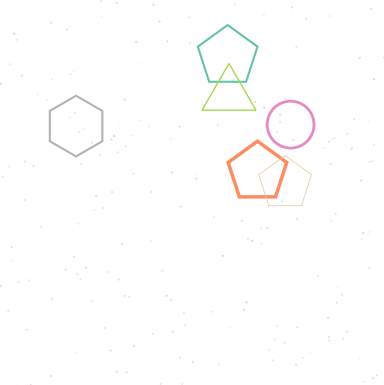[{"shape": "pentagon", "thickness": 1.5, "radius": 0.41, "center": [0.591, 0.854]}, {"shape": "pentagon", "thickness": 2.5, "radius": 0.4, "center": [0.669, 0.553]}, {"shape": "circle", "thickness": 2, "radius": 0.3, "center": [0.755, 0.676]}, {"shape": "triangle", "thickness": 1, "radius": 0.4, "center": [0.595, 0.754]}, {"shape": "pentagon", "thickness": 0.5, "radius": 0.36, "center": [0.741, 0.524]}, {"shape": "hexagon", "thickness": 1.5, "radius": 0.39, "center": [0.198, 0.673]}]